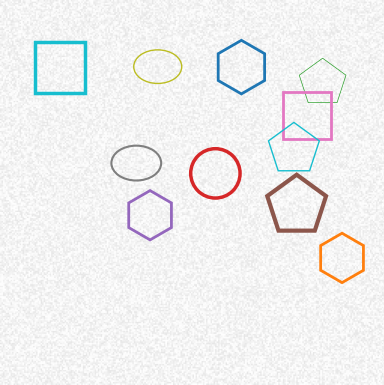[{"shape": "hexagon", "thickness": 2, "radius": 0.35, "center": [0.627, 0.826]}, {"shape": "hexagon", "thickness": 2, "radius": 0.32, "center": [0.888, 0.33]}, {"shape": "pentagon", "thickness": 0.5, "radius": 0.32, "center": [0.838, 0.785]}, {"shape": "circle", "thickness": 2.5, "radius": 0.32, "center": [0.559, 0.55]}, {"shape": "hexagon", "thickness": 2, "radius": 0.32, "center": [0.39, 0.441]}, {"shape": "pentagon", "thickness": 3, "radius": 0.4, "center": [0.771, 0.466]}, {"shape": "square", "thickness": 2, "radius": 0.31, "center": [0.797, 0.7]}, {"shape": "oval", "thickness": 1.5, "radius": 0.32, "center": [0.354, 0.576]}, {"shape": "oval", "thickness": 1, "radius": 0.31, "center": [0.41, 0.827]}, {"shape": "square", "thickness": 2.5, "radius": 0.33, "center": [0.155, 0.824]}, {"shape": "pentagon", "thickness": 1, "radius": 0.35, "center": [0.763, 0.613]}]